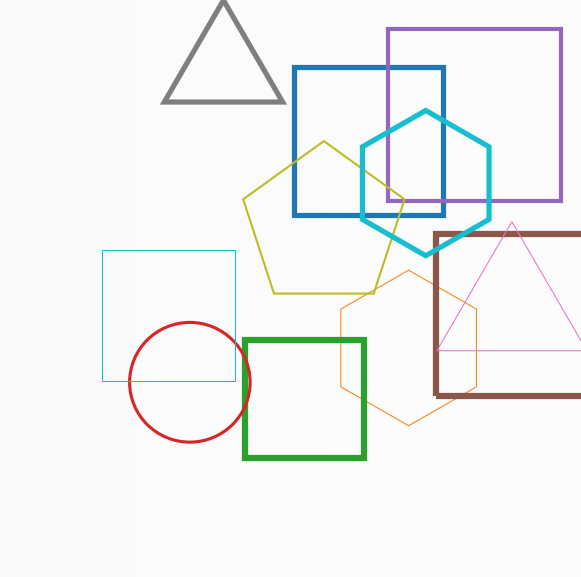[{"shape": "square", "thickness": 2.5, "radius": 0.64, "center": [0.633, 0.755]}, {"shape": "hexagon", "thickness": 0.5, "radius": 0.67, "center": [0.703, 0.397]}, {"shape": "square", "thickness": 3, "radius": 0.51, "center": [0.524, 0.308]}, {"shape": "circle", "thickness": 1.5, "radius": 0.52, "center": [0.327, 0.337]}, {"shape": "square", "thickness": 2, "radius": 0.74, "center": [0.817, 0.8]}, {"shape": "square", "thickness": 3, "radius": 0.7, "center": [0.89, 0.454]}, {"shape": "triangle", "thickness": 0.5, "radius": 0.74, "center": [0.881, 0.466]}, {"shape": "triangle", "thickness": 2.5, "radius": 0.59, "center": [0.384, 0.881]}, {"shape": "pentagon", "thickness": 1, "radius": 0.73, "center": [0.557, 0.609]}, {"shape": "square", "thickness": 0.5, "radius": 0.57, "center": [0.29, 0.453]}, {"shape": "hexagon", "thickness": 2.5, "radius": 0.63, "center": [0.732, 0.682]}]